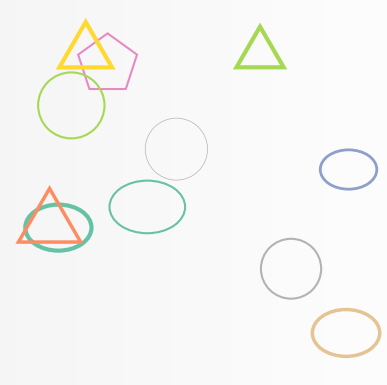[{"shape": "oval", "thickness": 1.5, "radius": 0.49, "center": [0.38, 0.463]}, {"shape": "oval", "thickness": 3, "radius": 0.43, "center": [0.151, 0.409]}, {"shape": "triangle", "thickness": 2.5, "radius": 0.46, "center": [0.128, 0.418]}, {"shape": "oval", "thickness": 2, "radius": 0.36, "center": [0.899, 0.56]}, {"shape": "pentagon", "thickness": 1.5, "radius": 0.4, "center": [0.278, 0.833]}, {"shape": "triangle", "thickness": 3, "radius": 0.35, "center": [0.671, 0.86]}, {"shape": "circle", "thickness": 1.5, "radius": 0.43, "center": [0.184, 0.726]}, {"shape": "triangle", "thickness": 3, "radius": 0.39, "center": [0.221, 0.864]}, {"shape": "oval", "thickness": 2.5, "radius": 0.43, "center": [0.893, 0.135]}, {"shape": "circle", "thickness": 1.5, "radius": 0.39, "center": [0.751, 0.302]}, {"shape": "circle", "thickness": 0.5, "radius": 0.4, "center": [0.455, 0.613]}]